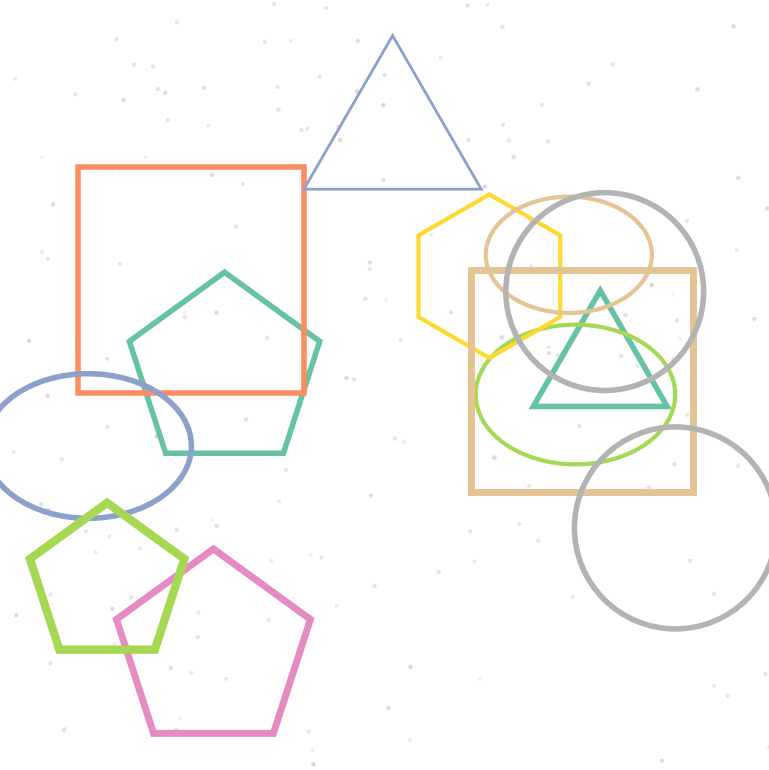[{"shape": "pentagon", "thickness": 2, "radius": 0.65, "center": [0.292, 0.516]}, {"shape": "triangle", "thickness": 2, "radius": 0.5, "center": [0.78, 0.522]}, {"shape": "square", "thickness": 2, "radius": 0.73, "center": [0.248, 0.636]}, {"shape": "oval", "thickness": 2, "radius": 0.67, "center": [0.114, 0.421]}, {"shape": "triangle", "thickness": 1, "radius": 0.66, "center": [0.51, 0.821]}, {"shape": "pentagon", "thickness": 2.5, "radius": 0.66, "center": [0.277, 0.155]}, {"shape": "pentagon", "thickness": 3, "radius": 0.53, "center": [0.139, 0.242]}, {"shape": "oval", "thickness": 1.5, "radius": 0.65, "center": [0.747, 0.488]}, {"shape": "hexagon", "thickness": 1.5, "radius": 0.53, "center": [0.636, 0.641]}, {"shape": "square", "thickness": 2.5, "radius": 0.72, "center": [0.756, 0.505]}, {"shape": "oval", "thickness": 1.5, "radius": 0.54, "center": [0.739, 0.669]}, {"shape": "circle", "thickness": 2, "radius": 0.66, "center": [0.877, 0.314]}, {"shape": "circle", "thickness": 2, "radius": 0.64, "center": [0.785, 0.621]}]